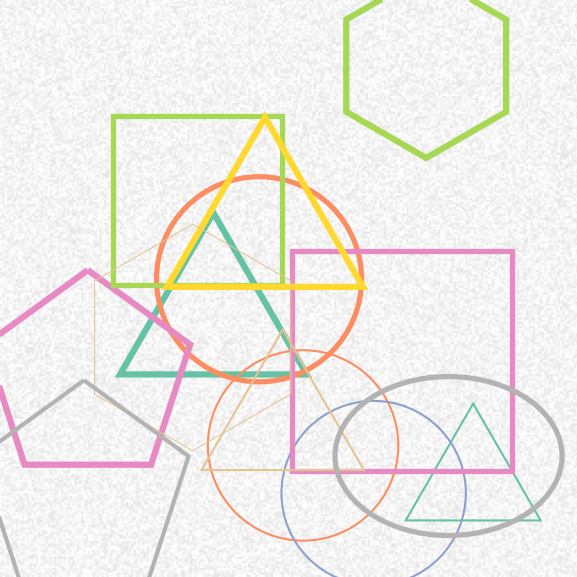[{"shape": "triangle", "thickness": 3, "radius": 0.93, "center": [0.369, 0.444]}, {"shape": "triangle", "thickness": 1, "radius": 0.67, "center": [0.819, 0.165]}, {"shape": "circle", "thickness": 1, "radius": 0.82, "center": [0.525, 0.228]}, {"shape": "circle", "thickness": 2.5, "radius": 0.89, "center": [0.449, 0.516]}, {"shape": "circle", "thickness": 1, "radius": 0.8, "center": [0.647, 0.145]}, {"shape": "square", "thickness": 2.5, "radius": 0.95, "center": [0.697, 0.374]}, {"shape": "pentagon", "thickness": 3, "radius": 0.93, "center": [0.152, 0.345]}, {"shape": "square", "thickness": 2.5, "radius": 0.73, "center": [0.343, 0.652]}, {"shape": "hexagon", "thickness": 3, "radius": 0.8, "center": [0.738, 0.885]}, {"shape": "triangle", "thickness": 3, "radius": 0.98, "center": [0.459, 0.6]}, {"shape": "hexagon", "thickness": 0.5, "radius": 0.98, "center": [0.334, 0.415]}, {"shape": "triangle", "thickness": 1, "radius": 0.81, "center": [0.49, 0.266]}, {"shape": "oval", "thickness": 2.5, "radius": 0.98, "center": [0.777, 0.209]}, {"shape": "pentagon", "thickness": 2, "radius": 0.95, "center": [0.145, 0.15]}]